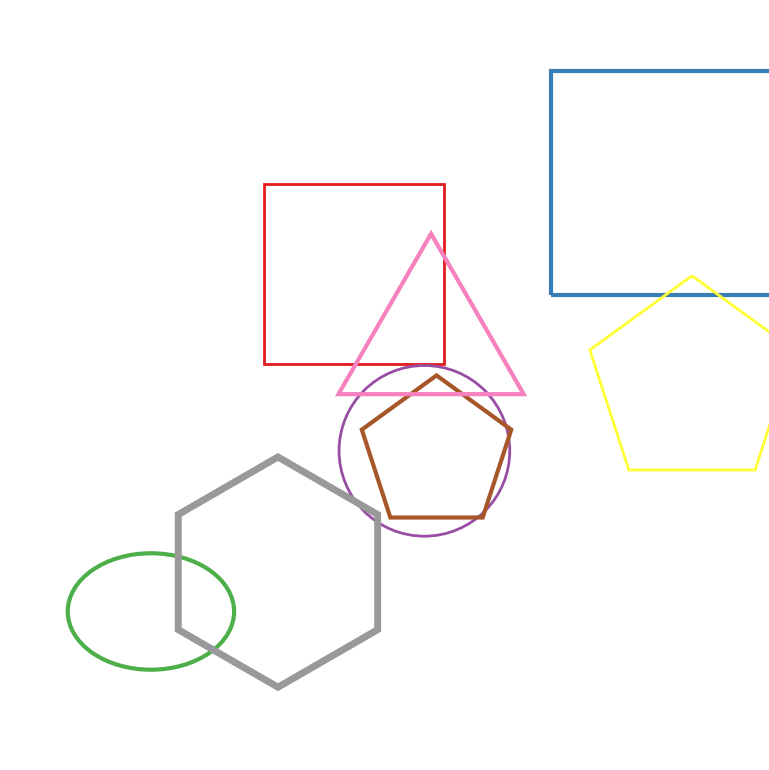[{"shape": "square", "thickness": 1, "radius": 0.58, "center": [0.46, 0.644]}, {"shape": "square", "thickness": 1.5, "radius": 0.73, "center": [0.86, 0.762]}, {"shape": "oval", "thickness": 1.5, "radius": 0.54, "center": [0.196, 0.206]}, {"shape": "circle", "thickness": 1, "radius": 0.55, "center": [0.551, 0.414]}, {"shape": "pentagon", "thickness": 1, "radius": 0.7, "center": [0.899, 0.502]}, {"shape": "pentagon", "thickness": 1.5, "radius": 0.51, "center": [0.567, 0.41]}, {"shape": "triangle", "thickness": 1.5, "radius": 0.69, "center": [0.56, 0.558]}, {"shape": "hexagon", "thickness": 2.5, "radius": 0.75, "center": [0.361, 0.257]}]